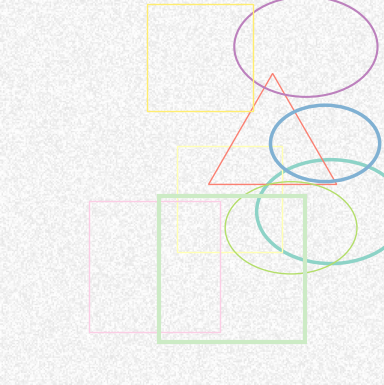[{"shape": "oval", "thickness": 2.5, "radius": 0.96, "center": [0.859, 0.45]}, {"shape": "square", "thickness": 1, "radius": 0.69, "center": [0.596, 0.483]}, {"shape": "triangle", "thickness": 1, "radius": 0.96, "center": [0.708, 0.617]}, {"shape": "oval", "thickness": 2.5, "radius": 0.71, "center": [0.844, 0.628]}, {"shape": "oval", "thickness": 1, "radius": 0.86, "center": [0.756, 0.408]}, {"shape": "square", "thickness": 1, "radius": 0.85, "center": [0.402, 0.309]}, {"shape": "oval", "thickness": 1.5, "radius": 0.93, "center": [0.795, 0.879]}, {"shape": "square", "thickness": 3, "radius": 0.95, "center": [0.603, 0.301]}, {"shape": "square", "thickness": 1, "radius": 0.69, "center": [0.52, 0.851]}]